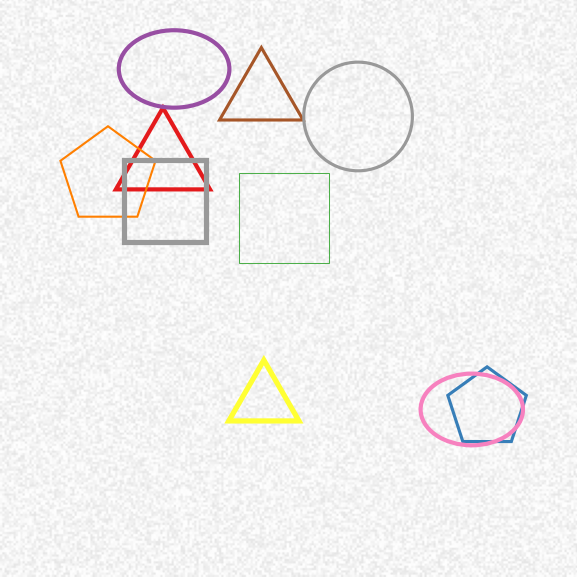[{"shape": "triangle", "thickness": 2, "radius": 0.47, "center": [0.282, 0.718]}, {"shape": "pentagon", "thickness": 1.5, "radius": 0.36, "center": [0.843, 0.292]}, {"shape": "square", "thickness": 0.5, "radius": 0.39, "center": [0.491, 0.621]}, {"shape": "oval", "thickness": 2, "radius": 0.48, "center": [0.301, 0.88]}, {"shape": "pentagon", "thickness": 1, "radius": 0.43, "center": [0.187, 0.694]}, {"shape": "triangle", "thickness": 2.5, "radius": 0.35, "center": [0.457, 0.305]}, {"shape": "triangle", "thickness": 1.5, "radius": 0.42, "center": [0.453, 0.833]}, {"shape": "oval", "thickness": 2, "radius": 0.44, "center": [0.817, 0.29]}, {"shape": "circle", "thickness": 1.5, "radius": 0.47, "center": [0.62, 0.797]}, {"shape": "square", "thickness": 2.5, "radius": 0.36, "center": [0.286, 0.652]}]